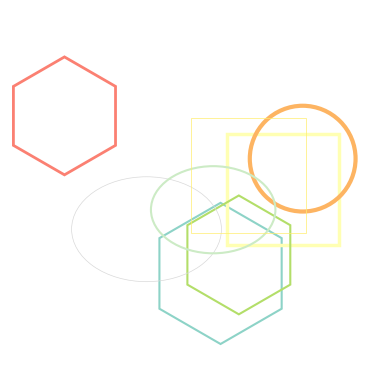[{"shape": "hexagon", "thickness": 1.5, "radius": 0.92, "center": [0.573, 0.29]}, {"shape": "square", "thickness": 2.5, "radius": 0.72, "center": [0.734, 0.507]}, {"shape": "hexagon", "thickness": 2, "radius": 0.77, "center": [0.167, 0.699]}, {"shape": "circle", "thickness": 3, "radius": 0.69, "center": [0.786, 0.588]}, {"shape": "hexagon", "thickness": 1.5, "radius": 0.77, "center": [0.62, 0.338]}, {"shape": "oval", "thickness": 0.5, "radius": 0.97, "center": [0.381, 0.405]}, {"shape": "oval", "thickness": 1.5, "radius": 0.81, "center": [0.554, 0.455]}, {"shape": "square", "thickness": 0.5, "radius": 0.75, "center": [0.646, 0.544]}]